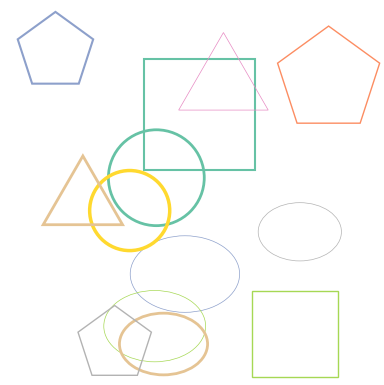[{"shape": "square", "thickness": 1.5, "radius": 0.72, "center": [0.519, 0.703]}, {"shape": "circle", "thickness": 2, "radius": 0.62, "center": [0.406, 0.538]}, {"shape": "pentagon", "thickness": 1, "radius": 0.7, "center": [0.854, 0.793]}, {"shape": "pentagon", "thickness": 1.5, "radius": 0.52, "center": [0.144, 0.866]}, {"shape": "oval", "thickness": 0.5, "radius": 0.71, "center": [0.48, 0.288]}, {"shape": "triangle", "thickness": 0.5, "radius": 0.67, "center": [0.58, 0.781]}, {"shape": "oval", "thickness": 0.5, "radius": 0.66, "center": [0.402, 0.153]}, {"shape": "square", "thickness": 1, "radius": 0.56, "center": [0.767, 0.133]}, {"shape": "circle", "thickness": 2.5, "radius": 0.52, "center": [0.337, 0.453]}, {"shape": "triangle", "thickness": 2, "radius": 0.6, "center": [0.215, 0.476]}, {"shape": "oval", "thickness": 2, "radius": 0.57, "center": [0.425, 0.106]}, {"shape": "pentagon", "thickness": 1, "radius": 0.5, "center": [0.298, 0.106]}, {"shape": "oval", "thickness": 0.5, "radius": 0.54, "center": [0.779, 0.398]}]